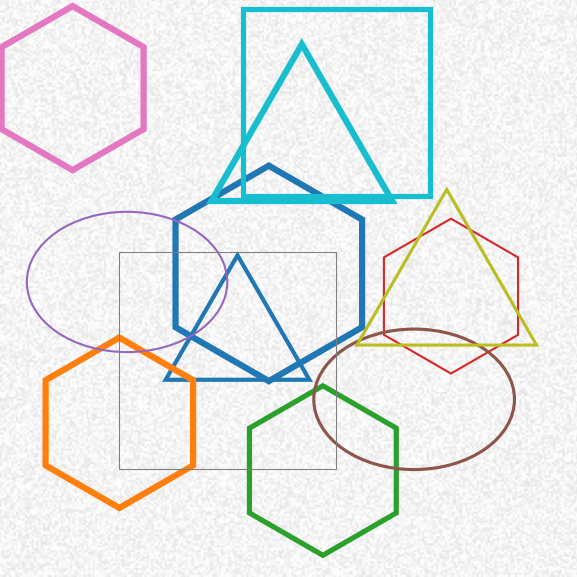[{"shape": "triangle", "thickness": 2, "radius": 0.72, "center": [0.411, 0.413]}, {"shape": "hexagon", "thickness": 3, "radius": 0.93, "center": [0.465, 0.526]}, {"shape": "hexagon", "thickness": 3, "radius": 0.74, "center": [0.207, 0.267]}, {"shape": "hexagon", "thickness": 2.5, "radius": 0.73, "center": [0.559, 0.184]}, {"shape": "hexagon", "thickness": 1, "radius": 0.67, "center": [0.781, 0.486]}, {"shape": "oval", "thickness": 1, "radius": 0.87, "center": [0.22, 0.511]}, {"shape": "oval", "thickness": 1.5, "radius": 0.87, "center": [0.717, 0.308]}, {"shape": "hexagon", "thickness": 3, "radius": 0.71, "center": [0.126, 0.847]}, {"shape": "square", "thickness": 0.5, "radius": 0.94, "center": [0.394, 0.375]}, {"shape": "triangle", "thickness": 1.5, "radius": 0.9, "center": [0.774, 0.491]}, {"shape": "square", "thickness": 2.5, "radius": 0.81, "center": [0.583, 0.822]}, {"shape": "triangle", "thickness": 3, "radius": 0.9, "center": [0.523, 0.742]}]